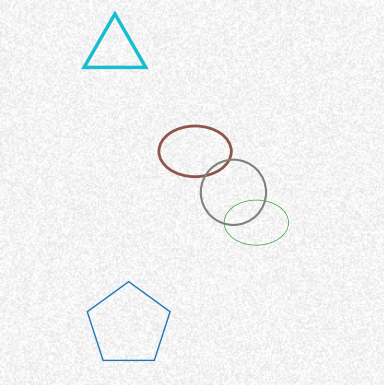[{"shape": "pentagon", "thickness": 1, "radius": 0.57, "center": [0.334, 0.155]}, {"shape": "oval", "thickness": 0.5, "radius": 0.42, "center": [0.666, 0.422]}, {"shape": "oval", "thickness": 2, "radius": 0.47, "center": [0.507, 0.607]}, {"shape": "circle", "thickness": 1.5, "radius": 0.42, "center": [0.606, 0.5]}, {"shape": "triangle", "thickness": 2.5, "radius": 0.46, "center": [0.298, 0.871]}]